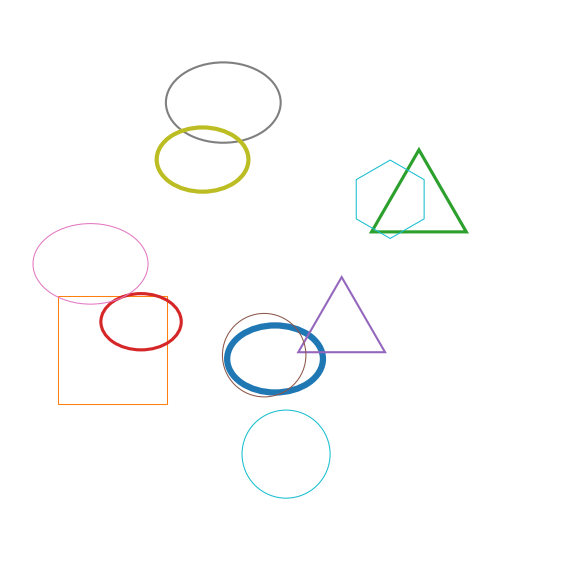[{"shape": "oval", "thickness": 3, "radius": 0.41, "center": [0.476, 0.378]}, {"shape": "square", "thickness": 0.5, "radius": 0.47, "center": [0.195, 0.393]}, {"shape": "triangle", "thickness": 1.5, "radius": 0.47, "center": [0.725, 0.645]}, {"shape": "oval", "thickness": 1.5, "radius": 0.35, "center": [0.244, 0.442]}, {"shape": "triangle", "thickness": 1, "radius": 0.43, "center": [0.592, 0.433]}, {"shape": "circle", "thickness": 0.5, "radius": 0.36, "center": [0.457, 0.384]}, {"shape": "oval", "thickness": 0.5, "radius": 0.5, "center": [0.157, 0.542]}, {"shape": "oval", "thickness": 1, "radius": 0.5, "center": [0.387, 0.822]}, {"shape": "oval", "thickness": 2, "radius": 0.4, "center": [0.351, 0.723]}, {"shape": "circle", "thickness": 0.5, "radius": 0.38, "center": [0.495, 0.213]}, {"shape": "hexagon", "thickness": 0.5, "radius": 0.34, "center": [0.676, 0.654]}]